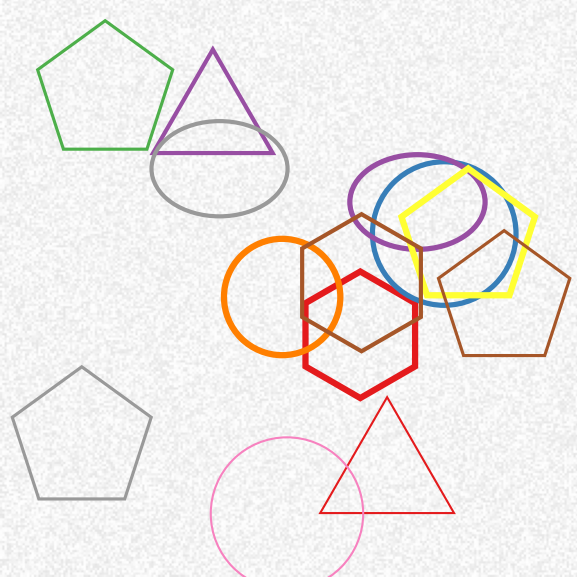[{"shape": "hexagon", "thickness": 3, "radius": 0.55, "center": [0.624, 0.419]}, {"shape": "triangle", "thickness": 1, "radius": 0.67, "center": [0.67, 0.178]}, {"shape": "circle", "thickness": 2.5, "radius": 0.62, "center": [0.769, 0.595]}, {"shape": "pentagon", "thickness": 1.5, "radius": 0.61, "center": [0.182, 0.84]}, {"shape": "oval", "thickness": 2.5, "radius": 0.59, "center": [0.723, 0.649]}, {"shape": "triangle", "thickness": 2, "radius": 0.6, "center": [0.369, 0.794]}, {"shape": "circle", "thickness": 3, "radius": 0.5, "center": [0.489, 0.485]}, {"shape": "pentagon", "thickness": 3, "radius": 0.61, "center": [0.811, 0.586]}, {"shape": "pentagon", "thickness": 1.5, "radius": 0.6, "center": [0.873, 0.48]}, {"shape": "hexagon", "thickness": 2, "radius": 0.59, "center": [0.626, 0.51]}, {"shape": "circle", "thickness": 1, "radius": 0.66, "center": [0.497, 0.11]}, {"shape": "pentagon", "thickness": 1.5, "radius": 0.63, "center": [0.142, 0.237]}, {"shape": "oval", "thickness": 2, "radius": 0.59, "center": [0.38, 0.707]}]